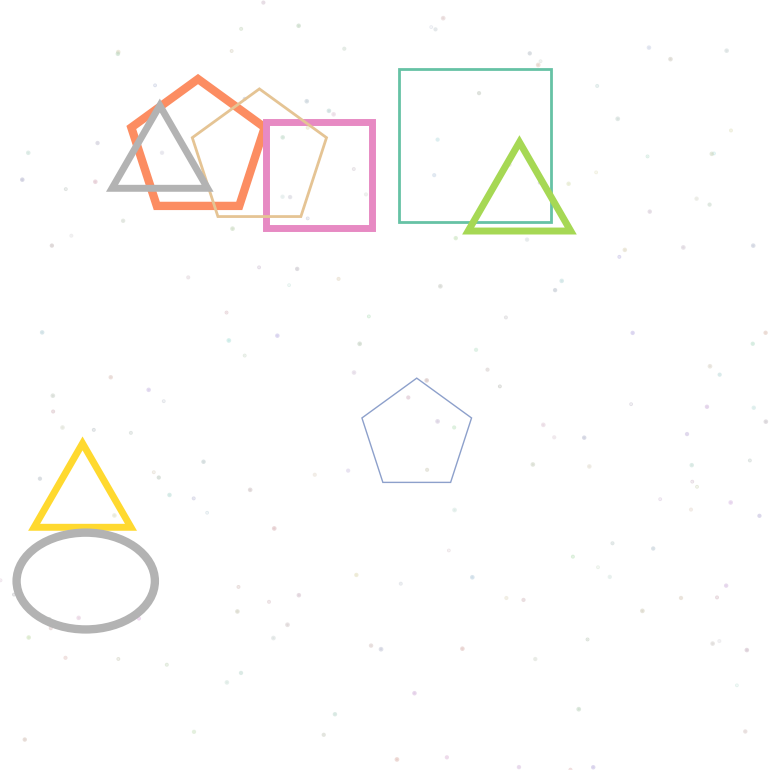[{"shape": "square", "thickness": 1, "radius": 0.49, "center": [0.617, 0.811]}, {"shape": "pentagon", "thickness": 3, "radius": 0.46, "center": [0.257, 0.806]}, {"shape": "pentagon", "thickness": 0.5, "radius": 0.37, "center": [0.541, 0.434]}, {"shape": "square", "thickness": 2.5, "radius": 0.34, "center": [0.414, 0.773]}, {"shape": "triangle", "thickness": 2.5, "radius": 0.38, "center": [0.675, 0.738]}, {"shape": "triangle", "thickness": 2.5, "radius": 0.36, "center": [0.107, 0.352]}, {"shape": "pentagon", "thickness": 1, "radius": 0.46, "center": [0.337, 0.793]}, {"shape": "triangle", "thickness": 2.5, "radius": 0.36, "center": [0.208, 0.791]}, {"shape": "oval", "thickness": 3, "radius": 0.45, "center": [0.111, 0.245]}]